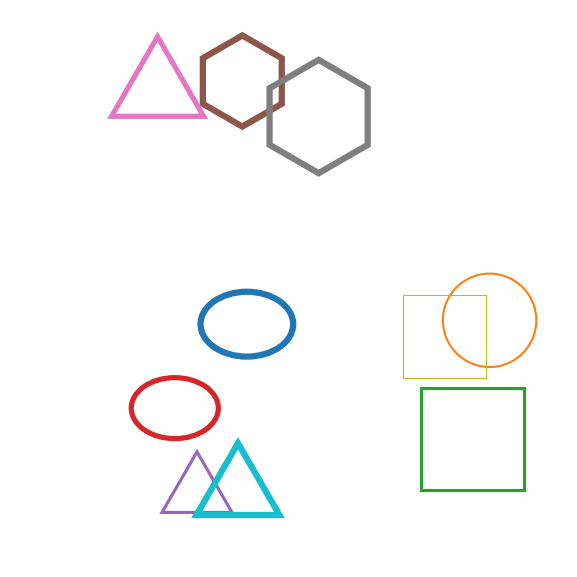[{"shape": "oval", "thickness": 3, "radius": 0.4, "center": [0.427, 0.438]}, {"shape": "circle", "thickness": 1, "radius": 0.4, "center": [0.848, 0.445]}, {"shape": "square", "thickness": 1.5, "radius": 0.44, "center": [0.818, 0.239]}, {"shape": "oval", "thickness": 2.5, "radius": 0.38, "center": [0.303, 0.292]}, {"shape": "triangle", "thickness": 1.5, "radius": 0.35, "center": [0.341, 0.147]}, {"shape": "hexagon", "thickness": 3, "radius": 0.39, "center": [0.42, 0.859]}, {"shape": "triangle", "thickness": 2.5, "radius": 0.46, "center": [0.273, 0.844]}, {"shape": "hexagon", "thickness": 3, "radius": 0.49, "center": [0.552, 0.797]}, {"shape": "square", "thickness": 0.5, "radius": 0.36, "center": [0.769, 0.416]}, {"shape": "triangle", "thickness": 3, "radius": 0.41, "center": [0.412, 0.149]}]